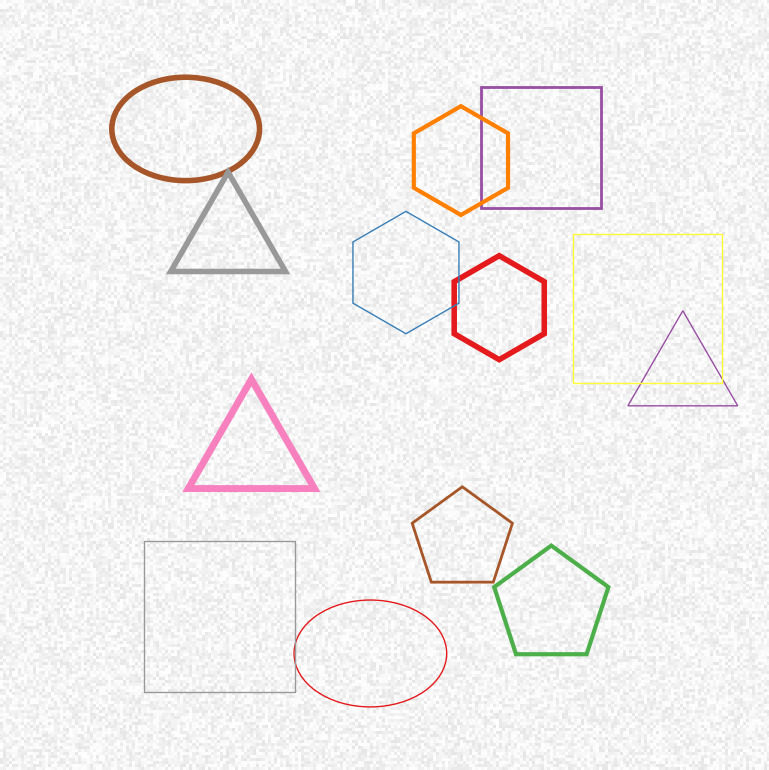[{"shape": "hexagon", "thickness": 2, "radius": 0.34, "center": [0.648, 0.6]}, {"shape": "oval", "thickness": 0.5, "radius": 0.5, "center": [0.481, 0.151]}, {"shape": "hexagon", "thickness": 0.5, "radius": 0.4, "center": [0.527, 0.646]}, {"shape": "pentagon", "thickness": 1.5, "radius": 0.39, "center": [0.716, 0.213]}, {"shape": "square", "thickness": 1, "radius": 0.39, "center": [0.703, 0.808]}, {"shape": "triangle", "thickness": 0.5, "radius": 0.41, "center": [0.887, 0.514]}, {"shape": "hexagon", "thickness": 1.5, "radius": 0.35, "center": [0.599, 0.791]}, {"shape": "square", "thickness": 0.5, "radius": 0.48, "center": [0.841, 0.6]}, {"shape": "pentagon", "thickness": 1, "radius": 0.34, "center": [0.6, 0.299]}, {"shape": "oval", "thickness": 2, "radius": 0.48, "center": [0.241, 0.833]}, {"shape": "triangle", "thickness": 2.5, "radius": 0.47, "center": [0.327, 0.413]}, {"shape": "triangle", "thickness": 2, "radius": 0.43, "center": [0.296, 0.69]}, {"shape": "square", "thickness": 0.5, "radius": 0.49, "center": [0.285, 0.199]}]